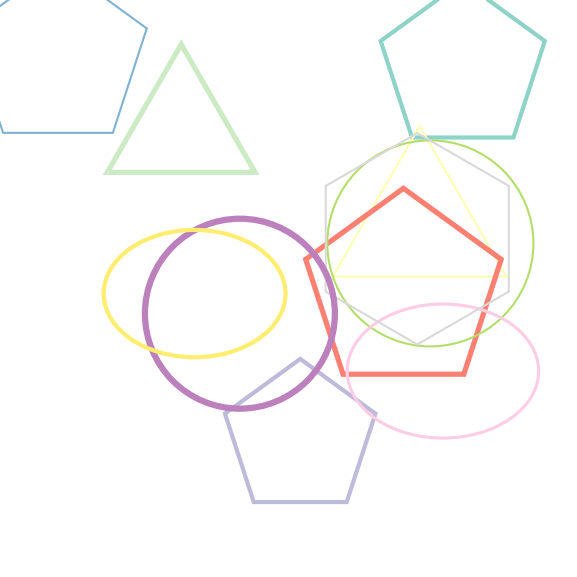[{"shape": "pentagon", "thickness": 2, "radius": 0.75, "center": [0.801, 0.882]}, {"shape": "triangle", "thickness": 1, "radius": 0.87, "center": [0.727, 0.607]}, {"shape": "pentagon", "thickness": 2, "radius": 0.68, "center": [0.52, 0.241]}, {"shape": "pentagon", "thickness": 2.5, "radius": 0.89, "center": [0.699, 0.495]}, {"shape": "pentagon", "thickness": 1, "radius": 0.81, "center": [0.1, 0.9]}, {"shape": "circle", "thickness": 1, "radius": 0.89, "center": [0.745, 0.578]}, {"shape": "oval", "thickness": 1.5, "radius": 0.83, "center": [0.767, 0.357]}, {"shape": "hexagon", "thickness": 1, "radius": 0.92, "center": [0.723, 0.586]}, {"shape": "circle", "thickness": 3, "radius": 0.82, "center": [0.415, 0.456]}, {"shape": "triangle", "thickness": 2.5, "radius": 0.74, "center": [0.314, 0.775]}, {"shape": "oval", "thickness": 2, "radius": 0.79, "center": [0.337, 0.491]}]